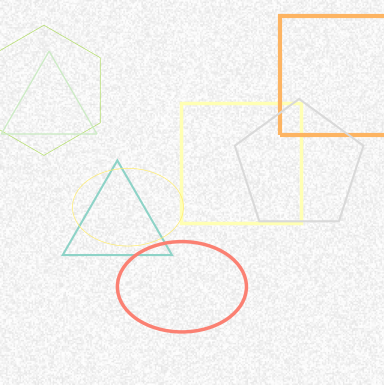[{"shape": "triangle", "thickness": 1.5, "radius": 0.82, "center": [0.305, 0.419]}, {"shape": "square", "thickness": 2.5, "radius": 0.78, "center": [0.626, 0.577]}, {"shape": "oval", "thickness": 2.5, "radius": 0.84, "center": [0.473, 0.255]}, {"shape": "square", "thickness": 3, "radius": 0.77, "center": [0.88, 0.803]}, {"shape": "hexagon", "thickness": 0.5, "radius": 0.85, "center": [0.114, 0.766]}, {"shape": "pentagon", "thickness": 1.5, "radius": 0.88, "center": [0.777, 0.567]}, {"shape": "triangle", "thickness": 1, "radius": 0.72, "center": [0.128, 0.724]}, {"shape": "oval", "thickness": 0.5, "radius": 0.72, "center": [0.332, 0.462]}]